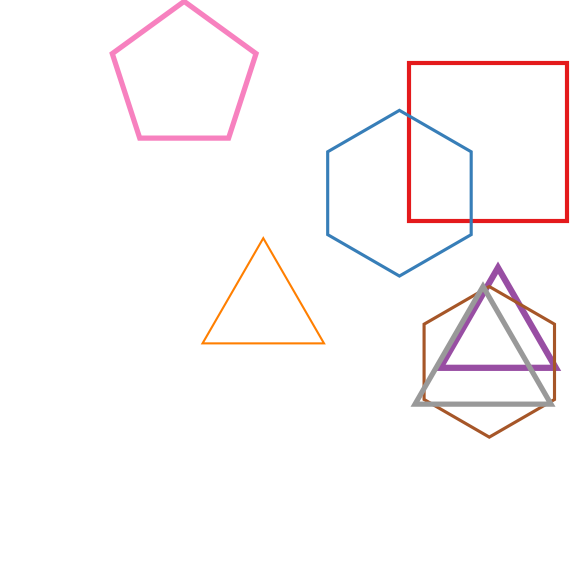[{"shape": "square", "thickness": 2, "radius": 0.69, "center": [0.845, 0.753]}, {"shape": "hexagon", "thickness": 1.5, "radius": 0.72, "center": [0.692, 0.665]}, {"shape": "triangle", "thickness": 3, "radius": 0.58, "center": [0.862, 0.42]}, {"shape": "triangle", "thickness": 1, "radius": 0.61, "center": [0.456, 0.465]}, {"shape": "hexagon", "thickness": 1.5, "radius": 0.65, "center": [0.847, 0.373]}, {"shape": "pentagon", "thickness": 2.5, "radius": 0.65, "center": [0.319, 0.866]}, {"shape": "triangle", "thickness": 2.5, "radius": 0.68, "center": [0.836, 0.367]}]